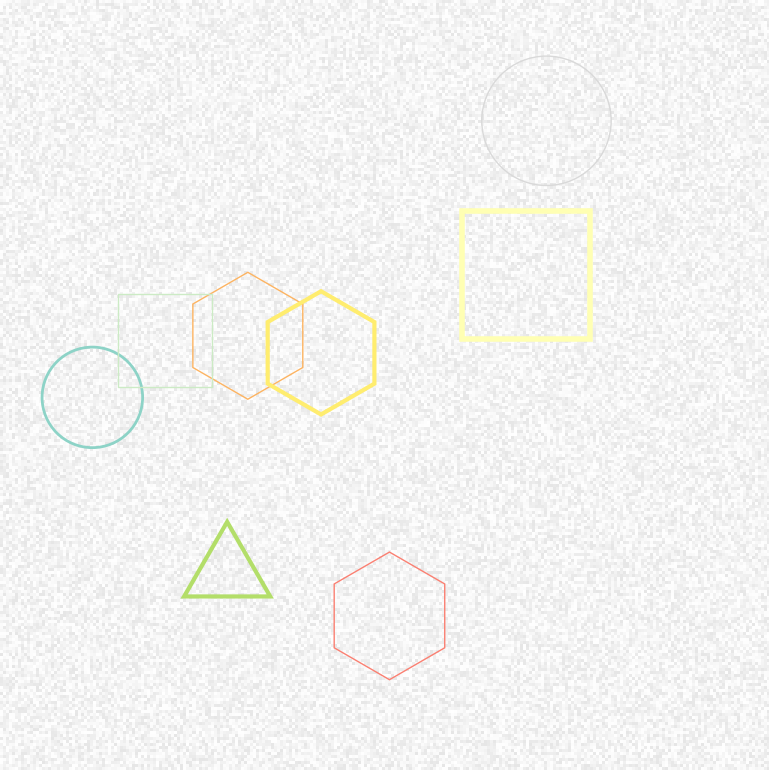[{"shape": "circle", "thickness": 1, "radius": 0.33, "center": [0.12, 0.484]}, {"shape": "square", "thickness": 2, "radius": 0.42, "center": [0.683, 0.643]}, {"shape": "hexagon", "thickness": 0.5, "radius": 0.41, "center": [0.506, 0.2]}, {"shape": "hexagon", "thickness": 0.5, "radius": 0.41, "center": [0.322, 0.564]}, {"shape": "triangle", "thickness": 1.5, "radius": 0.32, "center": [0.295, 0.258]}, {"shape": "circle", "thickness": 0.5, "radius": 0.42, "center": [0.71, 0.843]}, {"shape": "square", "thickness": 0.5, "radius": 0.3, "center": [0.215, 0.558]}, {"shape": "hexagon", "thickness": 1.5, "radius": 0.4, "center": [0.417, 0.542]}]